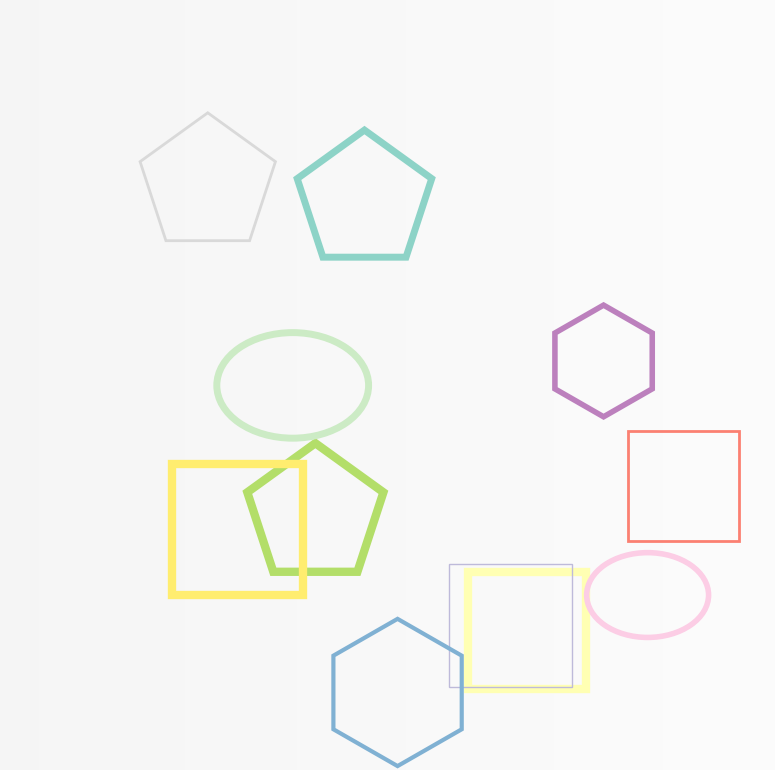[{"shape": "pentagon", "thickness": 2.5, "radius": 0.46, "center": [0.47, 0.74]}, {"shape": "square", "thickness": 3, "radius": 0.38, "center": [0.68, 0.182]}, {"shape": "square", "thickness": 0.5, "radius": 0.4, "center": [0.658, 0.188]}, {"shape": "square", "thickness": 1, "radius": 0.36, "center": [0.882, 0.369]}, {"shape": "hexagon", "thickness": 1.5, "radius": 0.48, "center": [0.513, 0.101]}, {"shape": "pentagon", "thickness": 3, "radius": 0.46, "center": [0.407, 0.332]}, {"shape": "oval", "thickness": 2, "radius": 0.39, "center": [0.836, 0.227]}, {"shape": "pentagon", "thickness": 1, "radius": 0.46, "center": [0.268, 0.762]}, {"shape": "hexagon", "thickness": 2, "radius": 0.36, "center": [0.779, 0.531]}, {"shape": "oval", "thickness": 2.5, "radius": 0.49, "center": [0.378, 0.499]}, {"shape": "square", "thickness": 3, "radius": 0.42, "center": [0.306, 0.312]}]